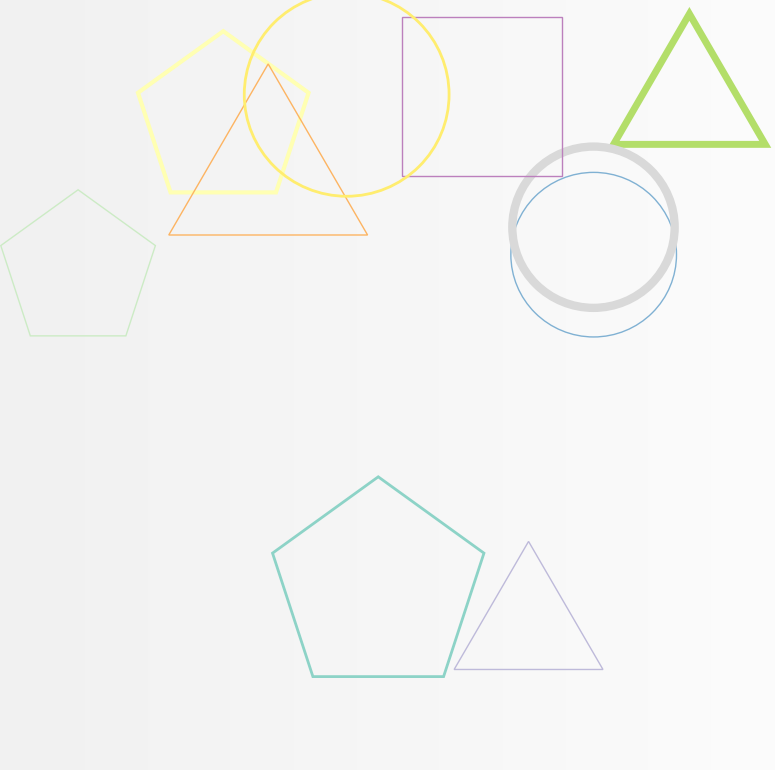[{"shape": "pentagon", "thickness": 1, "radius": 0.72, "center": [0.488, 0.237]}, {"shape": "pentagon", "thickness": 1.5, "radius": 0.58, "center": [0.288, 0.844]}, {"shape": "triangle", "thickness": 0.5, "radius": 0.55, "center": [0.682, 0.186]}, {"shape": "circle", "thickness": 0.5, "radius": 0.53, "center": [0.766, 0.669]}, {"shape": "triangle", "thickness": 0.5, "radius": 0.74, "center": [0.346, 0.769]}, {"shape": "triangle", "thickness": 2.5, "radius": 0.56, "center": [0.89, 0.869]}, {"shape": "circle", "thickness": 3, "radius": 0.52, "center": [0.766, 0.705]}, {"shape": "square", "thickness": 0.5, "radius": 0.52, "center": [0.622, 0.875]}, {"shape": "pentagon", "thickness": 0.5, "radius": 0.52, "center": [0.101, 0.649]}, {"shape": "circle", "thickness": 1, "radius": 0.66, "center": [0.447, 0.877]}]